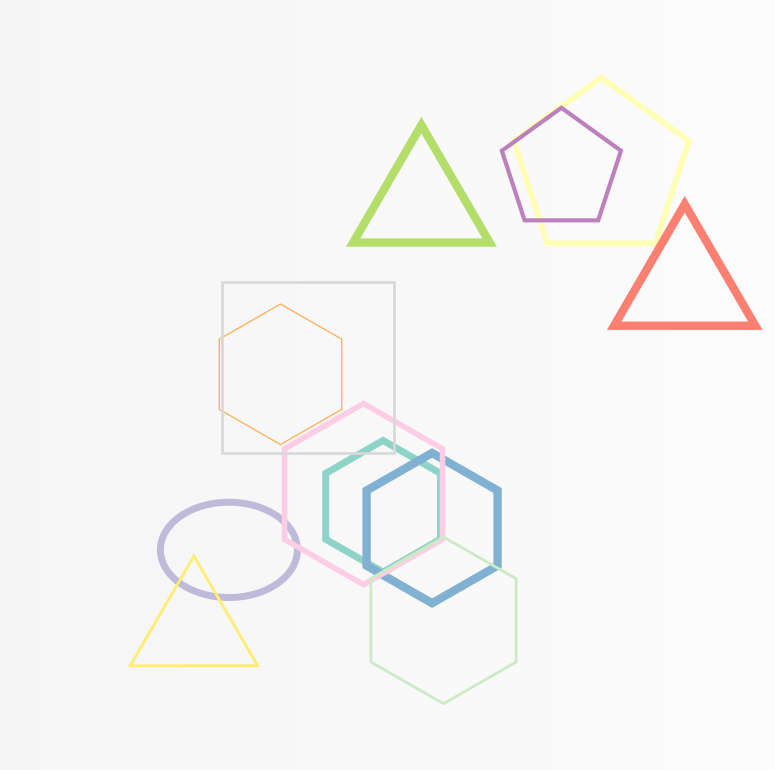[{"shape": "hexagon", "thickness": 2.5, "radius": 0.43, "center": [0.494, 0.342]}, {"shape": "pentagon", "thickness": 2, "radius": 0.59, "center": [0.776, 0.78]}, {"shape": "oval", "thickness": 2.5, "radius": 0.44, "center": [0.295, 0.286]}, {"shape": "triangle", "thickness": 3, "radius": 0.53, "center": [0.884, 0.63]}, {"shape": "hexagon", "thickness": 3, "radius": 0.49, "center": [0.558, 0.314]}, {"shape": "hexagon", "thickness": 0.5, "radius": 0.46, "center": [0.362, 0.514]}, {"shape": "triangle", "thickness": 3, "radius": 0.51, "center": [0.544, 0.736]}, {"shape": "hexagon", "thickness": 2, "radius": 0.59, "center": [0.469, 0.358]}, {"shape": "square", "thickness": 1, "radius": 0.56, "center": [0.397, 0.523]}, {"shape": "pentagon", "thickness": 1.5, "radius": 0.4, "center": [0.724, 0.779]}, {"shape": "hexagon", "thickness": 1, "radius": 0.54, "center": [0.572, 0.194]}, {"shape": "triangle", "thickness": 1, "radius": 0.47, "center": [0.25, 0.183]}]